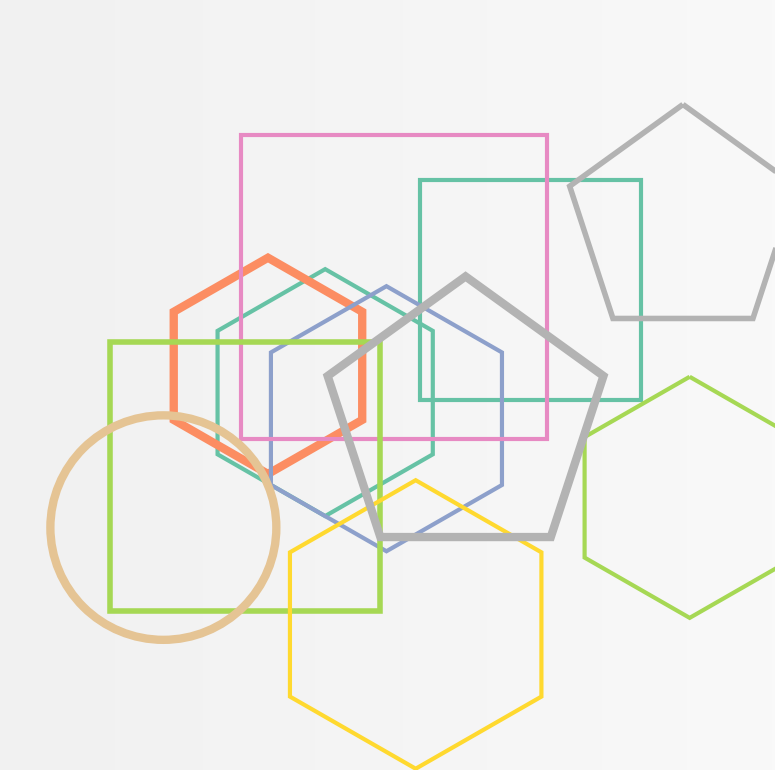[{"shape": "square", "thickness": 1.5, "radius": 0.71, "center": [0.684, 0.623]}, {"shape": "hexagon", "thickness": 1.5, "radius": 0.8, "center": [0.42, 0.49]}, {"shape": "hexagon", "thickness": 3, "radius": 0.7, "center": [0.346, 0.525]}, {"shape": "hexagon", "thickness": 1.5, "radius": 0.86, "center": [0.499, 0.456]}, {"shape": "square", "thickness": 1.5, "radius": 0.99, "center": [0.508, 0.627]}, {"shape": "hexagon", "thickness": 1.5, "radius": 0.78, "center": [0.89, 0.354]}, {"shape": "square", "thickness": 2, "radius": 0.87, "center": [0.316, 0.382]}, {"shape": "hexagon", "thickness": 1.5, "radius": 0.94, "center": [0.536, 0.189]}, {"shape": "circle", "thickness": 3, "radius": 0.73, "center": [0.211, 0.315]}, {"shape": "pentagon", "thickness": 2, "radius": 0.77, "center": [0.881, 0.711]}, {"shape": "pentagon", "thickness": 3, "radius": 0.94, "center": [0.601, 0.454]}]